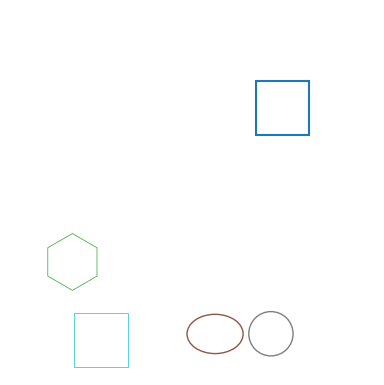[{"shape": "square", "thickness": 1.5, "radius": 0.35, "center": [0.734, 0.72]}, {"shape": "hexagon", "thickness": 0.5, "radius": 0.37, "center": [0.188, 0.32]}, {"shape": "oval", "thickness": 1, "radius": 0.36, "center": [0.559, 0.133]}, {"shape": "circle", "thickness": 1, "radius": 0.29, "center": [0.704, 0.133]}, {"shape": "square", "thickness": 0.5, "radius": 0.35, "center": [0.262, 0.116]}]